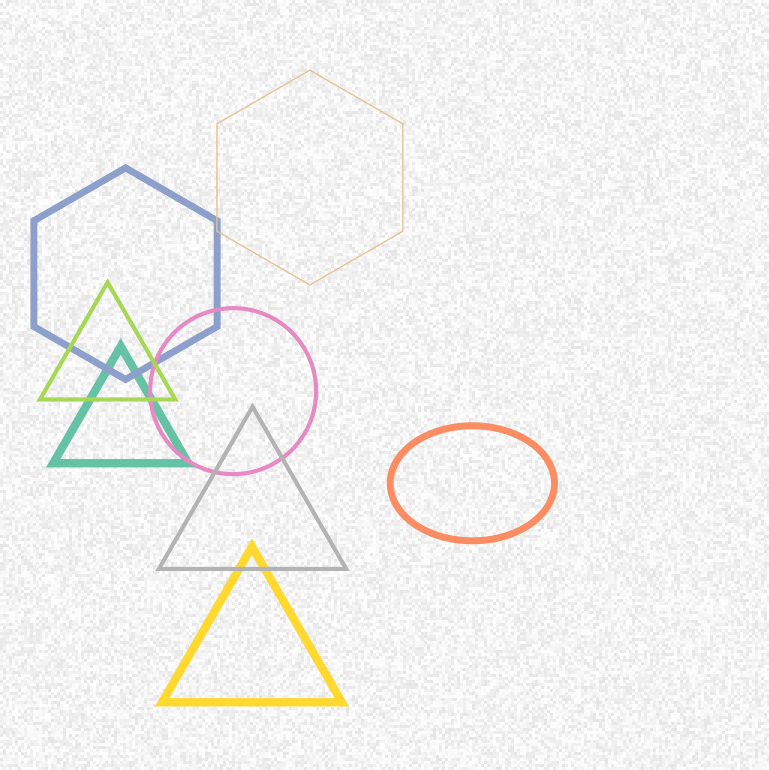[{"shape": "triangle", "thickness": 3, "radius": 0.51, "center": [0.157, 0.449]}, {"shape": "oval", "thickness": 2.5, "radius": 0.53, "center": [0.613, 0.372]}, {"shape": "hexagon", "thickness": 2.5, "radius": 0.69, "center": [0.163, 0.645]}, {"shape": "circle", "thickness": 1.5, "radius": 0.54, "center": [0.303, 0.492]}, {"shape": "triangle", "thickness": 1.5, "radius": 0.51, "center": [0.14, 0.532]}, {"shape": "triangle", "thickness": 3, "radius": 0.67, "center": [0.327, 0.155]}, {"shape": "hexagon", "thickness": 0.5, "radius": 0.7, "center": [0.402, 0.769]}, {"shape": "triangle", "thickness": 1.5, "radius": 0.7, "center": [0.328, 0.331]}]